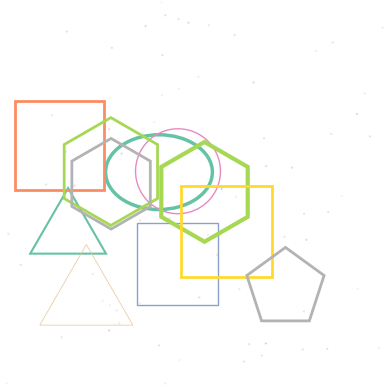[{"shape": "oval", "thickness": 2.5, "radius": 0.69, "center": [0.413, 0.553]}, {"shape": "triangle", "thickness": 1.5, "radius": 0.57, "center": [0.177, 0.398]}, {"shape": "square", "thickness": 2, "radius": 0.57, "center": [0.155, 0.622]}, {"shape": "square", "thickness": 1, "radius": 0.53, "center": [0.46, 0.314]}, {"shape": "circle", "thickness": 1, "radius": 0.55, "center": [0.462, 0.555]}, {"shape": "hexagon", "thickness": 3, "radius": 0.65, "center": [0.531, 0.502]}, {"shape": "hexagon", "thickness": 2, "radius": 0.7, "center": [0.288, 0.554]}, {"shape": "square", "thickness": 2, "radius": 0.59, "center": [0.589, 0.399]}, {"shape": "triangle", "thickness": 0.5, "radius": 0.7, "center": [0.224, 0.225]}, {"shape": "hexagon", "thickness": 2, "radius": 0.59, "center": [0.289, 0.523]}, {"shape": "pentagon", "thickness": 2, "radius": 0.53, "center": [0.741, 0.252]}]